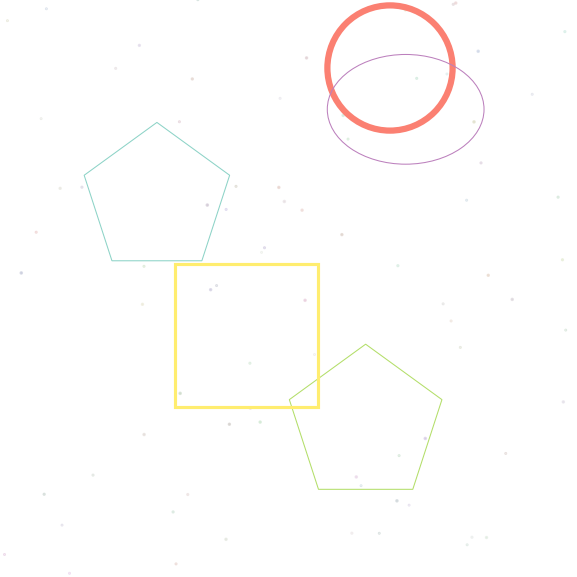[{"shape": "pentagon", "thickness": 0.5, "radius": 0.66, "center": [0.272, 0.655]}, {"shape": "circle", "thickness": 3, "radius": 0.54, "center": [0.675, 0.881]}, {"shape": "pentagon", "thickness": 0.5, "radius": 0.69, "center": [0.633, 0.264]}, {"shape": "oval", "thickness": 0.5, "radius": 0.68, "center": [0.702, 0.81]}, {"shape": "square", "thickness": 1.5, "radius": 0.62, "center": [0.426, 0.418]}]